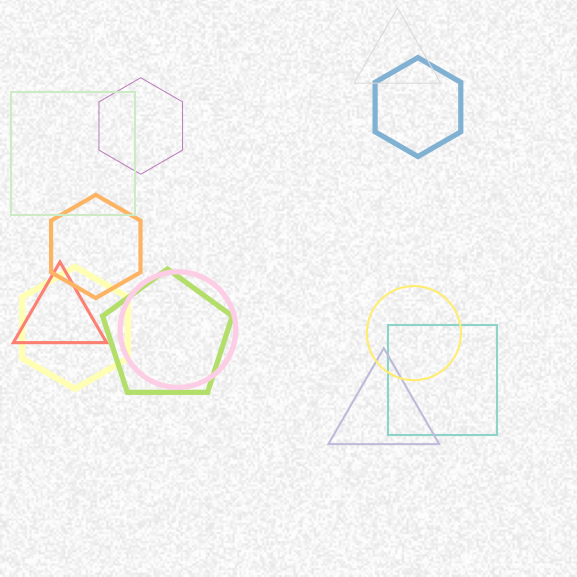[{"shape": "square", "thickness": 1, "radius": 0.47, "center": [0.766, 0.341]}, {"shape": "hexagon", "thickness": 3, "radius": 0.53, "center": [0.13, 0.431]}, {"shape": "triangle", "thickness": 1, "radius": 0.55, "center": [0.665, 0.285]}, {"shape": "triangle", "thickness": 1.5, "radius": 0.47, "center": [0.104, 0.452]}, {"shape": "hexagon", "thickness": 2.5, "radius": 0.43, "center": [0.724, 0.814]}, {"shape": "hexagon", "thickness": 2, "radius": 0.45, "center": [0.166, 0.572]}, {"shape": "pentagon", "thickness": 2.5, "radius": 0.59, "center": [0.29, 0.415]}, {"shape": "circle", "thickness": 2.5, "radius": 0.5, "center": [0.308, 0.428]}, {"shape": "triangle", "thickness": 0.5, "radius": 0.43, "center": [0.688, 0.898]}, {"shape": "hexagon", "thickness": 0.5, "radius": 0.42, "center": [0.244, 0.781]}, {"shape": "square", "thickness": 1, "radius": 0.53, "center": [0.127, 0.733]}, {"shape": "circle", "thickness": 1, "radius": 0.41, "center": [0.717, 0.422]}]